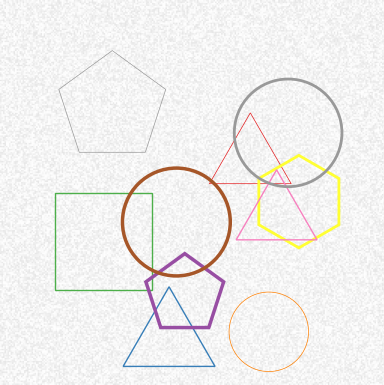[{"shape": "triangle", "thickness": 0.5, "radius": 0.61, "center": [0.65, 0.584]}, {"shape": "triangle", "thickness": 1, "radius": 0.69, "center": [0.439, 0.117]}, {"shape": "square", "thickness": 1, "radius": 0.63, "center": [0.27, 0.373]}, {"shape": "pentagon", "thickness": 2.5, "radius": 0.53, "center": [0.48, 0.235]}, {"shape": "circle", "thickness": 0.5, "radius": 0.52, "center": [0.698, 0.138]}, {"shape": "hexagon", "thickness": 2, "radius": 0.6, "center": [0.776, 0.476]}, {"shape": "circle", "thickness": 2.5, "radius": 0.7, "center": [0.458, 0.423]}, {"shape": "triangle", "thickness": 1, "radius": 0.61, "center": [0.718, 0.438]}, {"shape": "pentagon", "thickness": 0.5, "radius": 0.73, "center": [0.292, 0.723]}, {"shape": "circle", "thickness": 2, "radius": 0.7, "center": [0.748, 0.655]}]